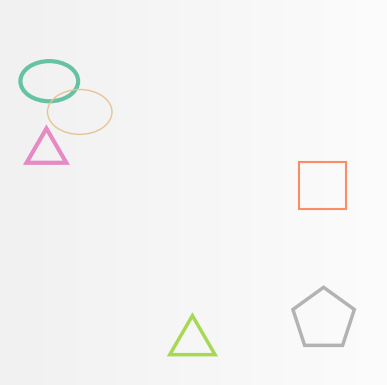[{"shape": "oval", "thickness": 3, "radius": 0.37, "center": [0.127, 0.789]}, {"shape": "square", "thickness": 1.5, "radius": 0.3, "center": [0.833, 0.518]}, {"shape": "triangle", "thickness": 3, "radius": 0.3, "center": [0.12, 0.607]}, {"shape": "triangle", "thickness": 2.5, "radius": 0.34, "center": [0.497, 0.113]}, {"shape": "oval", "thickness": 1, "radius": 0.42, "center": [0.206, 0.709]}, {"shape": "pentagon", "thickness": 2.5, "radius": 0.42, "center": [0.835, 0.17]}]